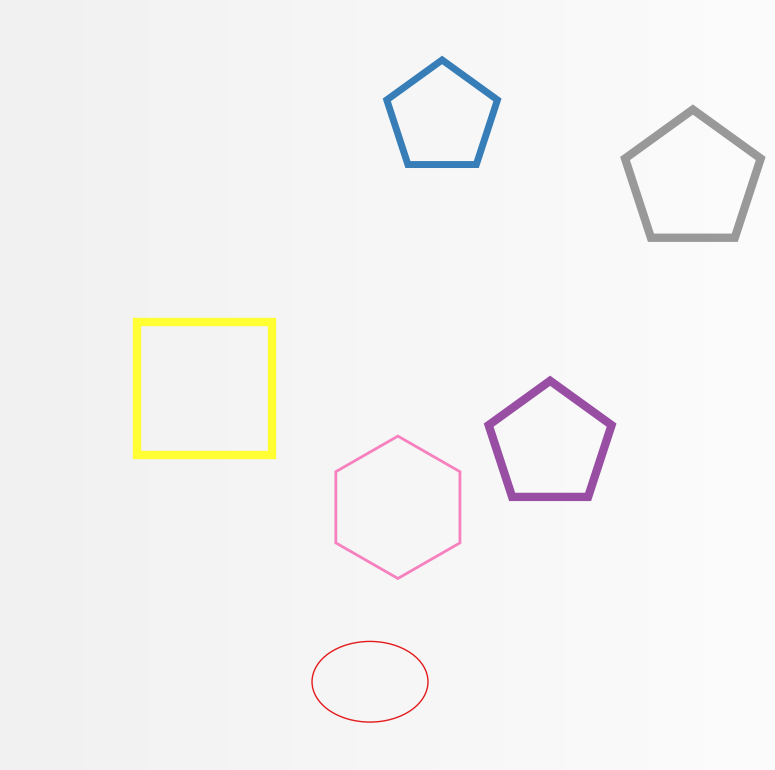[{"shape": "oval", "thickness": 0.5, "radius": 0.37, "center": [0.477, 0.115]}, {"shape": "pentagon", "thickness": 2.5, "radius": 0.38, "center": [0.57, 0.847]}, {"shape": "pentagon", "thickness": 3, "radius": 0.42, "center": [0.71, 0.422]}, {"shape": "square", "thickness": 3, "radius": 0.43, "center": [0.264, 0.496]}, {"shape": "hexagon", "thickness": 1, "radius": 0.46, "center": [0.513, 0.341]}, {"shape": "pentagon", "thickness": 3, "radius": 0.46, "center": [0.894, 0.766]}]